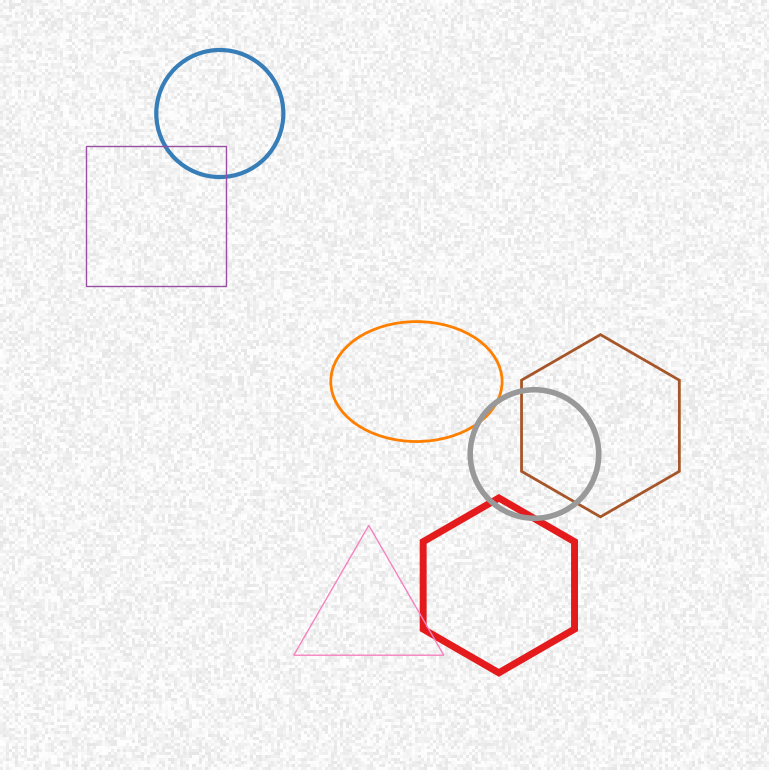[{"shape": "hexagon", "thickness": 2.5, "radius": 0.57, "center": [0.648, 0.24]}, {"shape": "circle", "thickness": 1.5, "radius": 0.41, "center": [0.285, 0.853]}, {"shape": "square", "thickness": 0.5, "radius": 0.45, "center": [0.202, 0.719]}, {"shape": "oval", "thickness": 1, "radius": 0.56, "center": [0.541, 0.504]}, {"shape": "hexagon", "thickness": 1, "radius": 0.59, "center": [0.78, 0.447]}, {"shape": "triangle", "thickness": 0.5, "radius": 0.56, "center": [0.479, 0.205]}, {"shape": "circle", "thickness": 2, "radius": 0.42, "center": [0.694, 0.41]}]